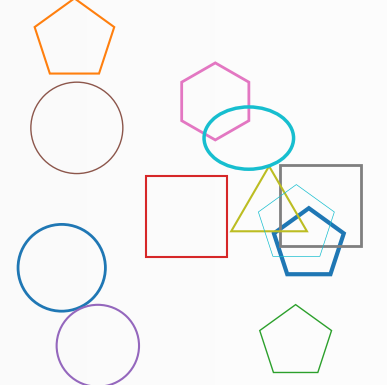[{"shape": "pentagon", "thickness": 3, "radius": 0.47, "center": [0.797, 0.364]}, {"shape": "circle", "thickness": 2, "radius": 0.56, "center": [0.159, 0.304]}, {"shape": "pentagon", "thickness": 1.5, "radius": 0.54, "center": [0.192, 0.896]}, {"shape": "pentagon", "thickness": 1, "radius": 0.49, "center": [0.763, 0.111]}, {"shape": "square", "thickness": 1.5, "radius": 0.52, "center": [0.481, 0.438]}, {"shape": "circle", "thickness": 1.5, "radius": 0.53, "center": [0.252, 0.102]}, {"shape": "circle", "thickness": 1, "radius": 0.59, "center": [0.198, 0.668]}, {"shape": "hexagon", "thickness": 2, "radius": 0.5, "center": [0.556, 0.737]}, {"shape": "square", "thickness": 2, "radius": 0.53, "center": [0.827, 0.467]}, {"shape": "triangle", "thickness": 1.5, "radius": 0.56, "center": [0.694, 0.456]}, {"shape": "oval", "thickness": 2.5, "radius": 0.58, "center": [0.642, 0.641]}, {"shape": "pentagon", "thickness": 0.5, "radius": 0.52, "center": [0.765, 0.418]}]